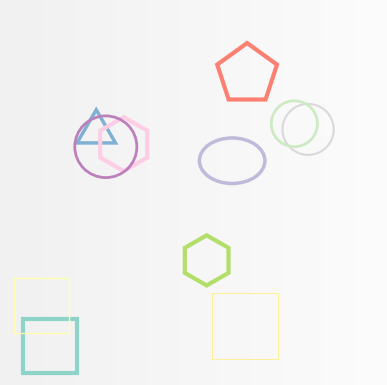[{"shape": "square", "thickness": 3, "radius": 0.35, "center": [0.129, 0.102]}, {"shape": "square", "thickness": 1, "radius": 0.35, "center": [0.108, 0.206]}, {"shape": "oval", "thickness": 2.5, "radius": 0.42, "center": [0.599, 0.583]}, {"shape": "pentagon", "thickness": 3, "radius": 0.41, "center": [0.638, 0.807]}, {"shape": "triangle", "thickness": 2.5, "radius": 0.29, "center": [0.248, 0.657]}, {"shape": "hexagon", "thickness": 3, "radius": 0.33, "center": [0.533, 0.324]}, {"shape": "hexagon", "thickness": 3, "radius": 0.35, "center": [0.319, 0.626]}, {"shape": "circle", "thickness": 1.5, "radius": 0.33, "center": [0.795, 0.664]}, {"shape": "circle", "thickness": 2, "radius": 0.4, "center": [0.273, 0.619]}, {"shape": "circle", "thickness": 2, "radius": 0.3, "center": [0.76, 0.679]}, {"shape": "square", "thickness": 0.5, "radius": 0.43, "center": [0.632, 0.153]}]